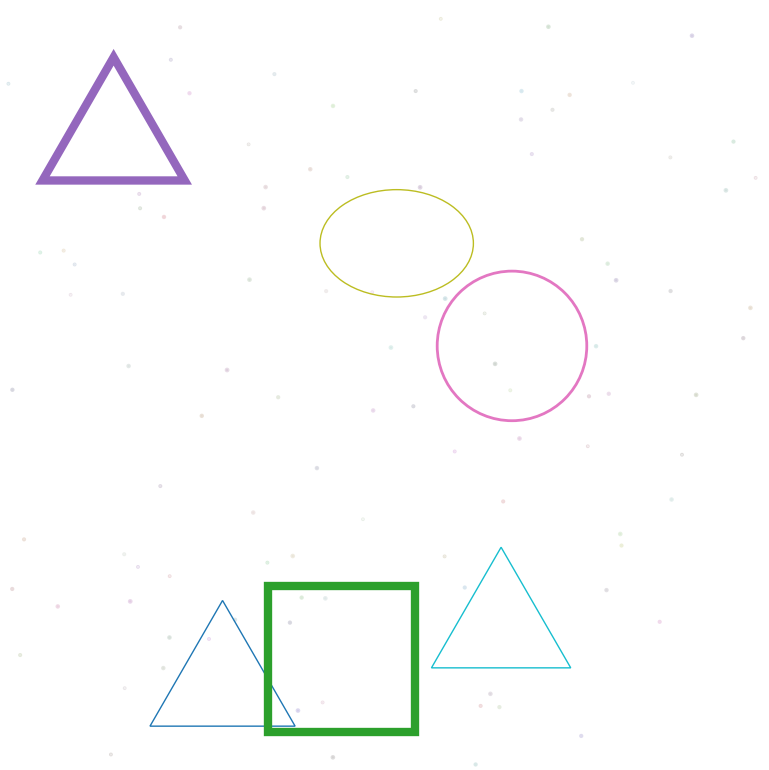[{"shape": "triangle", "thickness": 0.5, "radius": 0.54, "center": [0.289, 0.111]}, {"shape": "square", "thickness": 3, "radius": 0.48, "center": [0.444, 0.144]}, {"shape": "triangle", "thickness": 3, "radius": 0.53, "center": [0.148, 0.819]}, {"shape": "circle", "thickness": 1, "radius": 0.49, "center": [0.665, 0.551]}, {"shape": "oval", "thickness": 0.5, "radius": 0.5, "center": [0.515, 0.684]}, {"shape": "triangle", "thickness": 0.5, "radius": 0.52, "center": [0.651, 0.185]}]